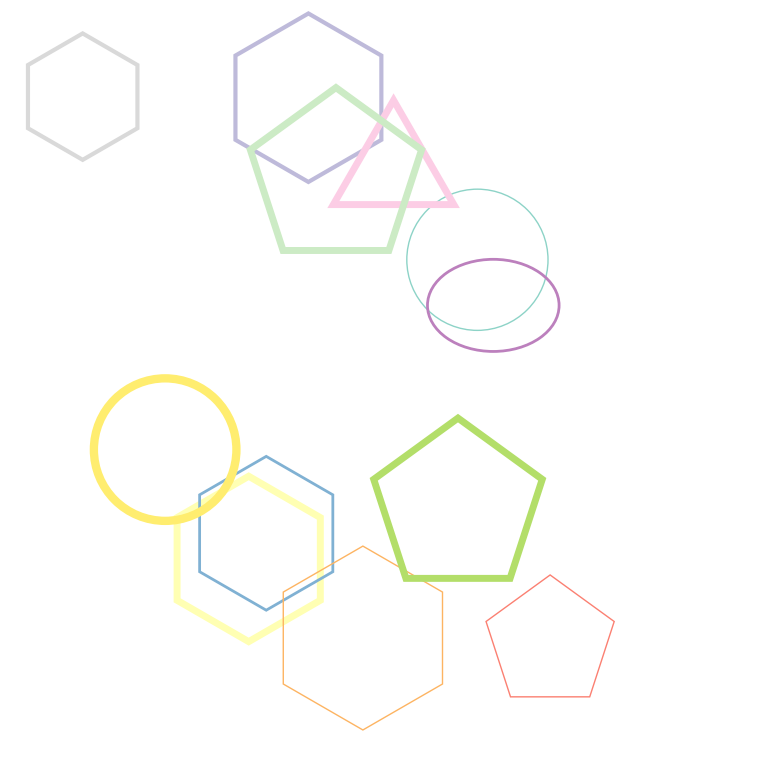[{"shape": "circle", "thickness": 0.5, "radius": 0.46, "center": [0.62, 0.663]}, {"shape": "hexagon", "thickness": 2.5, "radius": 0.54, "center": [0.323, 0.274]}, {"shape": "hexagon", "thickness": 1.5, "radius": 0.55, "center": [0.401, 0.873]}, {"shape": "pentagon", "thickness": 0.5, "radius": 0.44, "center": [0.714, 0.166]}, {"shape": "hexagon", "thickness": 1, "radius": 0.5, "center": [0.346, 0.307]}, {"shape": "hexagon", "thickness": 0.5, "radius": 0.6, "center": [0.471, 0.171]}, {"shape": "pentagon", "thickness": 2.5, "radius": 0.58, "center": [0.595, 0.342]}, {"shape": "triangle", "thickness": 2.5, "radius": 0.45, "center": [0.511, 0.779]}, {"shape": "hexagon", "thickness": 1.5, "radius": 0.41, "center": [0.107, 0.875]}, {"shape": "oval", "thickness": 1, "radius": 0.43, "center": [0.641, 0.603]}, {"shape": "pentagon", "thickness": 2.5, "radius": 0.58, "center": [0.436, 0.769]}, {"shape": "circle", "thickness": 3, "radius": 0.46, "center": [0.214, 0.416]}]